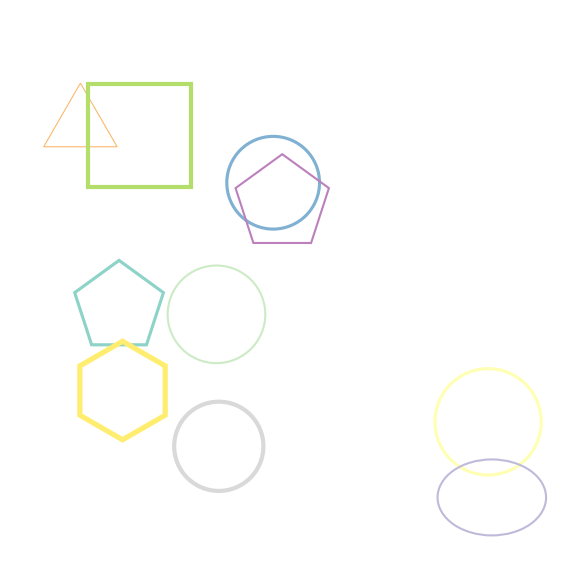[{"shape": "pentagon", "thickness": 1.5, "radius": 0.4, "center": [0.206, 0.467]}, {"shape": "circle", "thickness": 1.5, "radius": 0.46, "center": [0.845, 0.269]}, {"shape": "oval", "thickness": 1, "radius": 0.47, "center": [0.852, 0.138]}, {"shape": "circle", "thickness": 1.5, "radius": 0.4, "center": [0.473, 0.683]}, {"shape": "triangle", "thickness": 0.5, "radius": 0.37, "center": [0.139, 0.782]}, {"shape": "square", "thickness": 2, "radius": 0.44, "center": [0.242, 0.764]}, {"shape": "circle", "thickness": 2, "radius": 0.39, "center": [0.379, 0.226]}, {"shape": "pentagon", "thickness": 1, "radius": 0.42, "center": [0.489, 0.647]}, {"shape": "circle", "thickness": 1, "radius": 0.42, "center": [0.375, 0.455]}, {"shape": "hexagon", "thickness": 2.5, "radius": 0.43, "center": [0.212, 0.323]}]